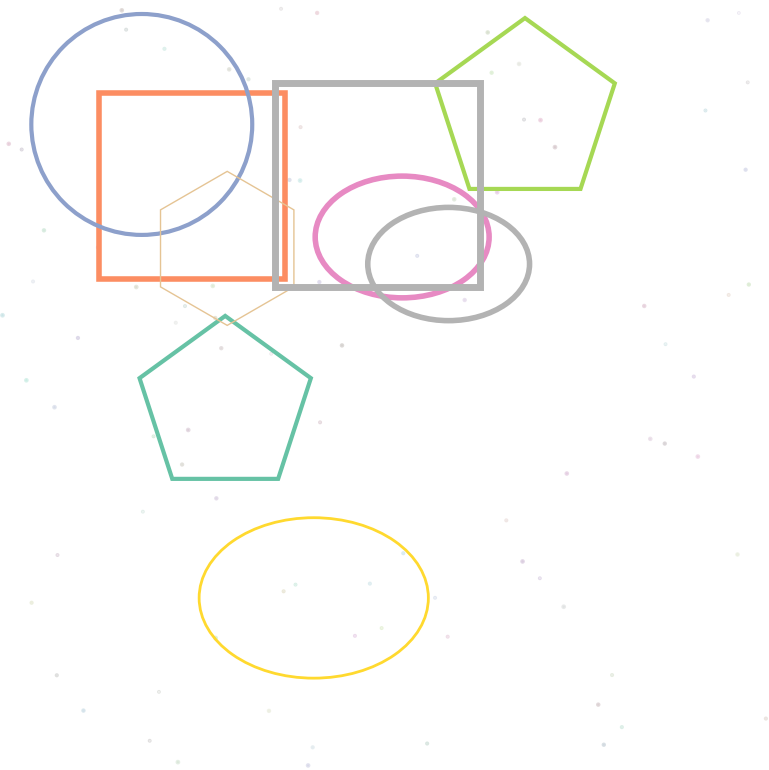[{"shape": "pentagon", "thickness": 1.5, "radius": 0.58, "center": [0.292, 0.473]}, {"shape": "square", "thickness": 2, "radius": 0.6, "center": [0.249, 0.758]}, {"shape": "circle", "thickness": 1.5, "radius": 0.72, "center": [0.184, 0.838]}, {"shape": "oval", "thickness": 2, "radius": 0.56, "center": [0.522, 0.692]}, {"shape": "pentagon", "thickness": 1.5, "radius": 0.61, "center": [0.682, 0.854]}, {"shape": "oval", "thickness": 1, "radius": 0.74, "center": [0.407, 0.223]}, {"shape": "hexagon", "thickness": 0.5, "radius": 0.5, "center": [0.295, 0.677]}, {"shape": "oval", "thickness": 2, "radius": 0.53, "center": [0.583, 0.657]}, {"shape": "square", "thickness": 2.5, "radius": 0.66, "center": [0.49, 0.759]}]